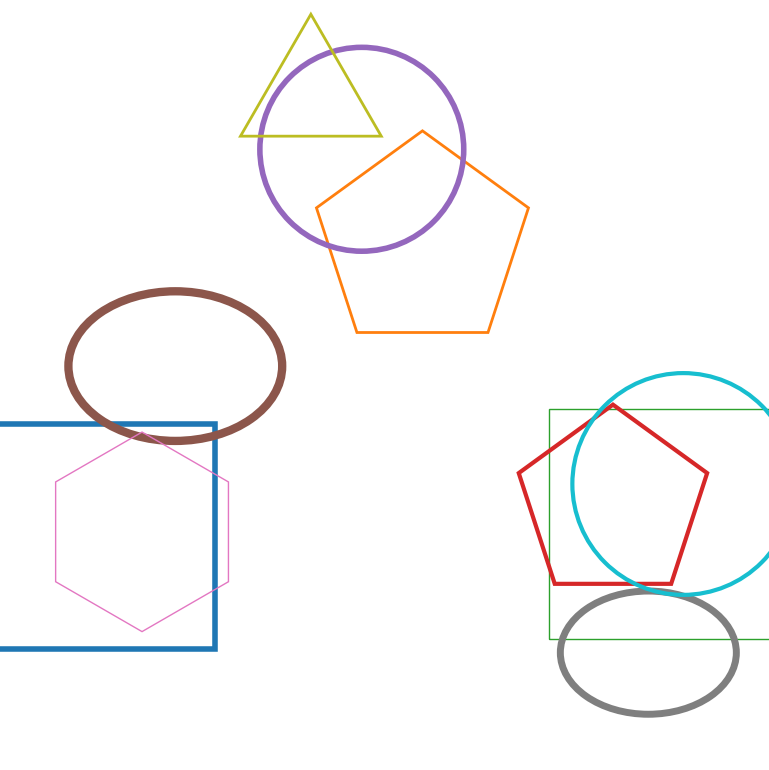[{"shape": "square", "thickness": 2, "radius": 0.73, "center": [0.133, 0.303]}, {"shape": "pentagon", "thickness": 1, "radius": 0.72, "center": [0.549, 0.685]}, {"shape": "square", "thickness": 0.5, "radius": 0.75, "center": [0.863, 0.32]}, {"shape": "pentagon", "thickness": 1.5, "radius": 0.64, "center": [0.796, 0.346]}, {"shape": "circle", "thickness": 2, "radius": 0.66, "center": [0.47, 0.806]}, {"shape": "oval", "thickness": 3, "radius": 0.69, "center": [0.228, 0.525]}, {"shape": "hexagon", "thickness": 0.5, "radius": 0.65, "center": [0.184, 0.309]}, {"shape": "oval", "thickness": 2.5, "radius": 0.57, "center": [0.842, 0.152]}, {"shape": "triangle", "thickness": 1, "radius": 0.53, "center": [0.404, 0.876]}, {"shape": "circle", "thickness": 1.5, "radius": 0.72, "center": [0.887, 0.371]}]